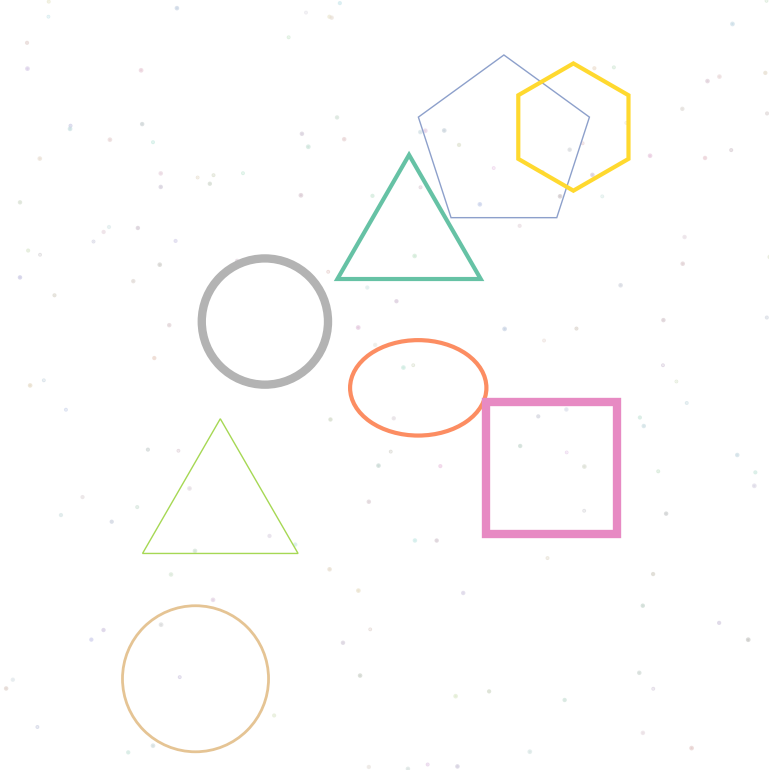[{"shape": "triangle", "thickness": 1.5, "radius": 0.54, "center": [0.531, 0.691]}, {"shape": "oval", "thickness": 1.5, "radius": 0.44, "center": [0.543, 0.496]}, {"shape": "pentagon", "thickness": 0.5, "radius": 0.58, "center": [0.654, 0.812]}, {"shape": "square", "thickness": 3, "radius": 0.43, "center": [0.716, 0.392]}, {"shape": "triangle", "thickness": 0.5, "radius": 0.58, "center": [0.286, 0.34]}, {"shape": "hexagon", "thickness": 1.5, "radius": 0.41, "center": [0.745, 0.835]}, {"shape": "circle", "thickness": 1, "radius": 0.47, "center": [0.254, 0.118]}, {"shape": "circle", "thickness": 3, "radius": 0.41, "center": [0.344, 0.582]}]